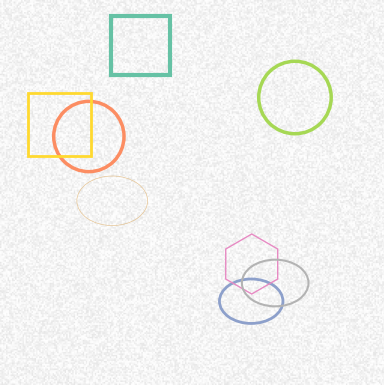[{"shape": "square", "thickness": 3, "radius": 0.38, "center": [0.365, 0.882]}, {"shape": "circle", "thickness": 2.5, "radius": 0.46, "center": [0.231, 0.645]}, {"shape": "oval", "thickness": 2, "radius": 0.41, "center": [0.652, 0.218]}, {"shape": "hexagon", "thickness": 1, "radius": 0.39, "center": [0.654, 0.314]}, {"shape": "circle", "thickness": 2.5, "radius": 0.47, "center": [0.766, 0.747]}, {"shape": "square", "thickness": 2, "radius": 0.41, "center": [0.153, 0.677]}, {"shape": "oval", "thickness": 0.5, "radius": 0.46, "center": [0.292, 0.478]}, {"shape": "oval", "thickness": 1.5, "radius": 0.43, "center": [0.715, 0.265]}]